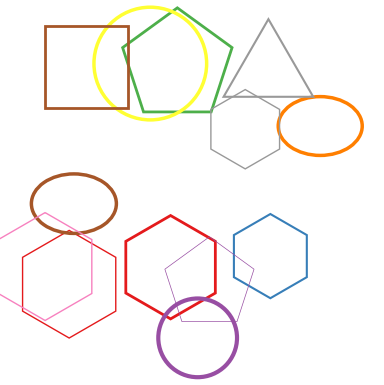[{"shape": "hexagon", "thickness": 2, "radius": 0.67, "center": [0.443, 0.306]}, {"shape": "hexagon", "thickness": 1, "radius": 0.7, "center": [0.18, 0.262]}, {"shape": "hexagon", "thickness": 1.5, "radius": 0.55, "center": [0.702, 0.335]}, {"shape": "pentagon", "thickness": 2, "radius": 0.75, "center": [0.461, 0.83]}, {"shape": "circle", "thickness": 3, "radius": 0.51, "center": [0.513, 0.123]}, {"shape": "pentagon", "thickness": 0.5, "radius": 0.61, "center": [0.544, 0.263]}, {"shape": "oval", "thickness": 2.5, "radius": 0.55, "center": [0.832, 0.673]}, {"shape": "circle", "thickness": 2.5, "radius": 0.73, "center": [0.39, 0.835]}, {"shape": "square", "thickness": 2, "radius": 0.53, "center": [0.225, 0.826]}, {"shape": "oval", "thickness": 2.5, "radius": 0.55, "center": [0.192, 0.471]}, {"shape": "hexagon", "thickness": 1, "radius": 0.7, "center": [0.117, 0.308]}, {"shape": "hexagon", "thickness": 1, "radius": 0.51, "center": [0.637, 0.664]}, {"shape": "triangle", "thickness": 1.5, "radius": 0.67, "center": [0.697, 0.816]}]